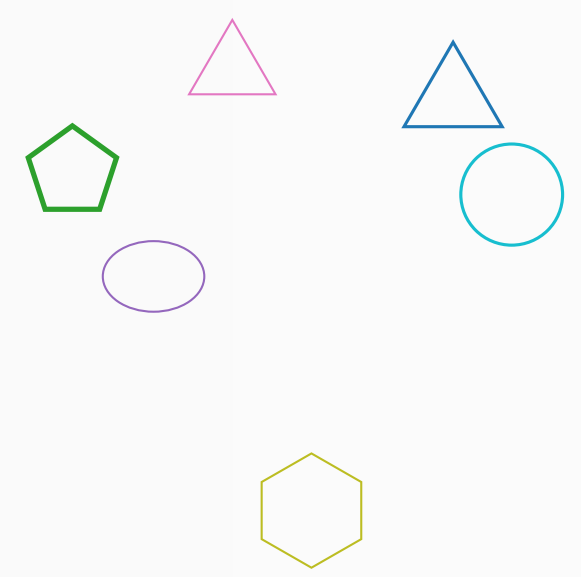[{"shape": "triangle", "thickness": 1.5, "radius": 0.49, "center": [0.78, 0.829]}, {"shape": "pentagon", "thickness": 2.5, "radius": 0.4, "center": [0.125, 0.701]}, {"shape": "oval", "thickness": 1, "radius": 0.44, "center": [0.264, 0.52]}, {"shape": "triangle", "thickness": 1, "radius": 0.43, "center": [0.4, 0.879]}, {"shape": "hexagon", "thickness": 1, "radius": 0.49, "center": [0.536, 0.115]}, {"shape": "circle", "thickness": 1.5, "radius": 0.44, "center": [0.88, 0.662]}]